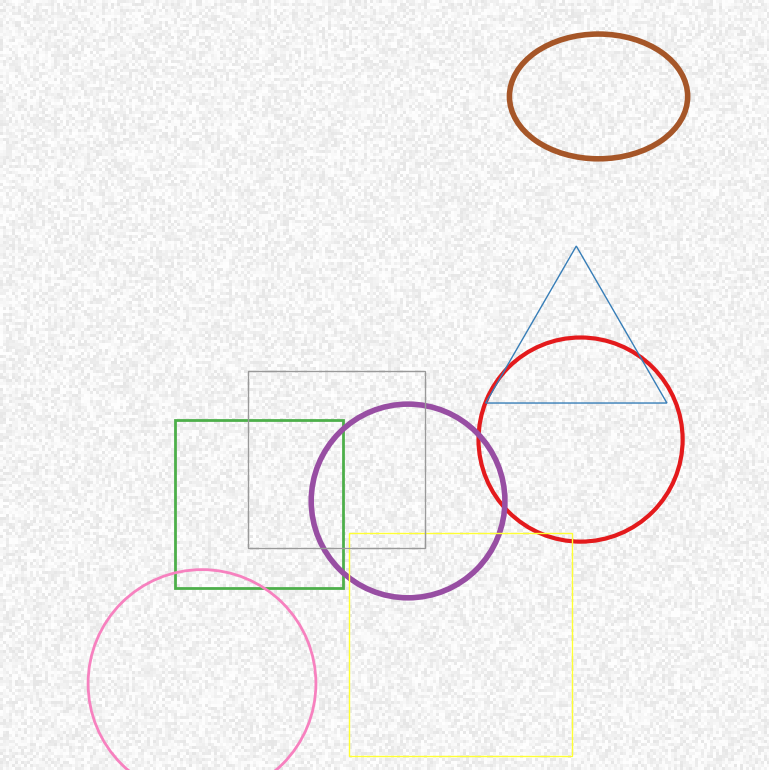[{"shape": "circle", "thickness": 1.5, "radius": 0.66, "center": [0.754, 0.429]}, {"shape": "triangle", "thickness": 0.5, "radius": 0.68, "center": [0.748, 0.545]}, {"shape": "square", "thickness": 1, "radius": 0.54, "center": [0.336, 0.345]}, {"shape": "circle", "thickness": 2, "radius": 0.63, "center": [0.53, 0.349]}, {"shape": "square", "thickness": 0.5, "radius": 0.72, "center": [0.598, 0.163]}, {"shape": "oval", "thickness": 2, "radius": 0.58, "center": [0.777, 0.875]}, {"shape": "circle", "thickness": 1, "radius": 0.74, "center": [0.262, 0.112]}, {"shape": "square", "thickness": 0.5, "radius": 0.57, "center": [0.437, 0.403]}]